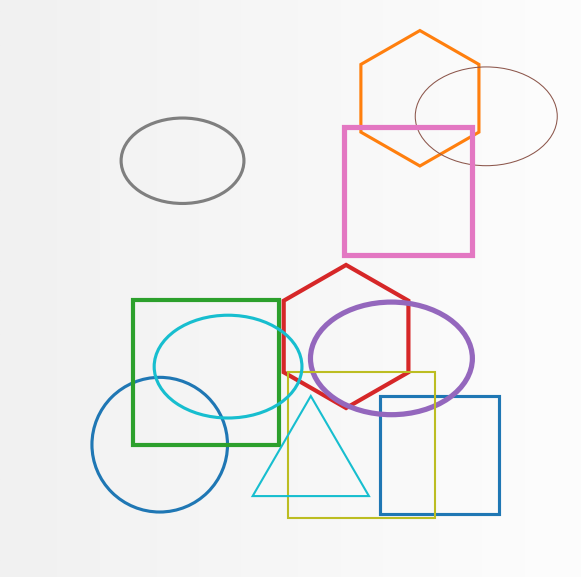[{"shape": "circle", "thickness": 1.5, "radius": 0.58, "center": [0.275, 0.229]}, {"shape": "square", "thickness": 1.5, "radius": 0.51, "center": [0.757, 0.211]}, {"shape": "hexagon", "thickness": 1.5, "radius": 0.59, "center": [0.722, 0.829]}, {"shape": "square", "thickness": 2, "radius": 0.63, "center": [0.355, 0.354]}, {"shape": "hexagon", "thickness": 2, "radius": 0.62, "center": [0.595, 0.416]}, {"shape": "oval", "thickness": 2.5, "radius": 0.7, "center": [0.673, 0.379]}, {"shape": "oval", "thickness": 0.5, "radius": 0.61, "center": [0.837, 0.798]}, {"shape": "square", "thickness": 2.5, "radius": 0.55, "center": [0.702, 0.668]}, {"shape": "oval", "thickness": 1.5, "radius": 0.53, "center": [0.314, 0.721]}, {"shape": "square", "thickness": 1, "radius": 0.63, "center": [0.621, 0.228]}, {"shape": "oval", "thickness": 1.5, "radius": 0.64, "center": [0.392, 0.364]}, {"shape": "triangle", "thickness": 1, "radius": 0.58, "center": [0.535, 0.198]}]